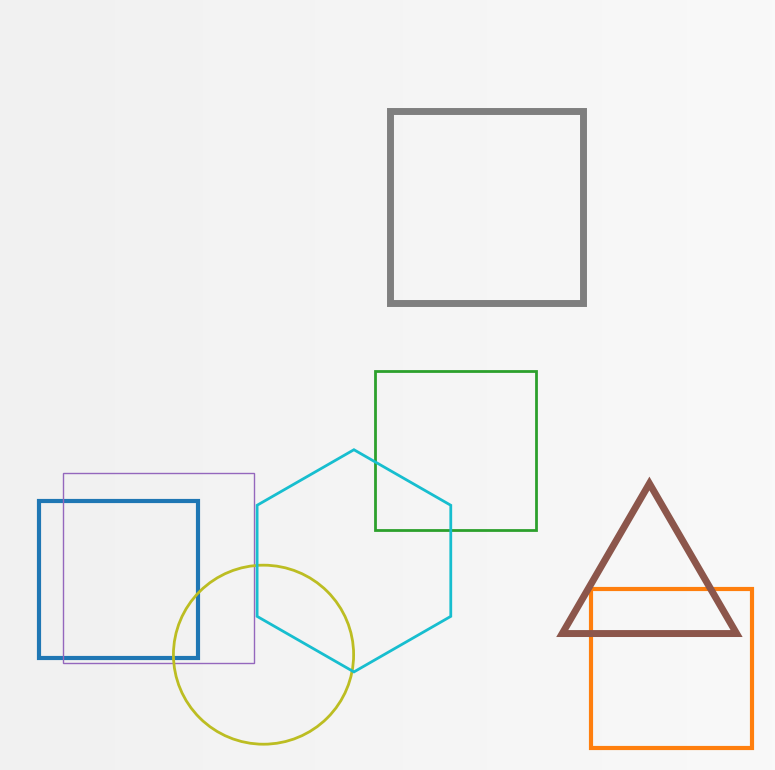[{"shape": "square", "thickness": 1.5, "radius": 0.51, "center": [0.153, 0.247]}, {"shape": "square", "thickness": 1.5, "radius": 0.52, "center": [0.866, 0.132]}, {"shape": "square", "thickness": 1, "radius": 0.52, "center": [0.588, 0.415]}, {"shape": "square", "thickness": 0.5, "radius": 0.62, "center": [0.204, 0.263]}, {"shape": "triangle", "thickness": 2.5, "radius": 0.65, "center": [0.838, 0.242]}, {"shape": "square", "thickness": 2.5, "radius": 0.62, "center": [0.627, 0.731]}, {"shape": "circle", "thickness": 1, "radius": 0.58, "center": [0.34, 0.15]}, {"shape": "hexagon", "thickness": 1, "radius": 0.72, "center": [0.457, 0.272]}]